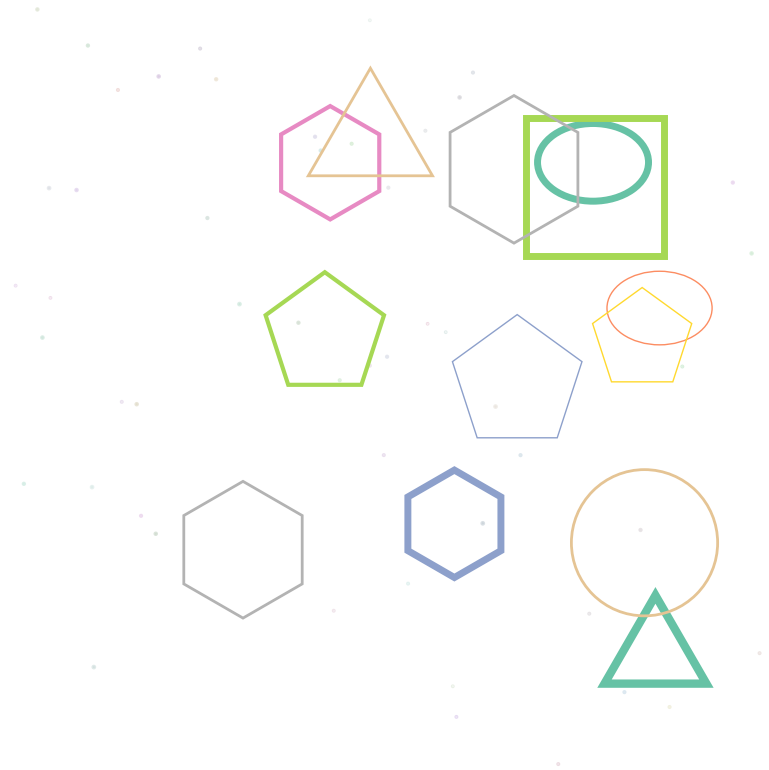[{"shape": "triangle", "thickness": 3, "radius": 0.38, "center": [0.851, 0.15]}, {"shape": "oval", "thickness": 2.5, "radius": 0.36, "center": [0.77, 0.789]}, {"shape": "oval", "thickness": 0.5, "radius": 0.34, "center": [0.857, 0.6]}, {"shape": "hexagon", "thickness": 2.5, "radius": 0.35, "center": [0.59, 0.32]}, {"shape": "pentagon", "thickness": 0.5, "radius": 0.44, "center": [0.672, 0.503]}, {"shape": "hexagon", "thickness": 1.5, "radius": 0.37, "center": [0.429, 0.789]}, {"shape": "pentagon", "thickness": 1.5, "radius": 0.4, "center": [0.422, 0.566]}, {"shape": "square", "thickness": 2.5, "radius": 0.45, "center": [0.773, 0.757]}, {"shape": "pentagon", "thickness": 0.5, "radius": 0.34, "center": [0.834, 0.559]}, {"shape": "circle", "thickness": 1, "radius": 0.47, "center": [0.837, 0.295]}, {"shape": "triangle", "thickness": 1, "radius": 0.47, "center": [0.481, 0.818]}, {"shape": "hexagon", "thickness": 1, "radius": 0.44, "center": [0.316, 0.286]}, {"shape": "hexagon", "thickness": 1, "radius": 0.48, "center": [0.668, 0.78]}]